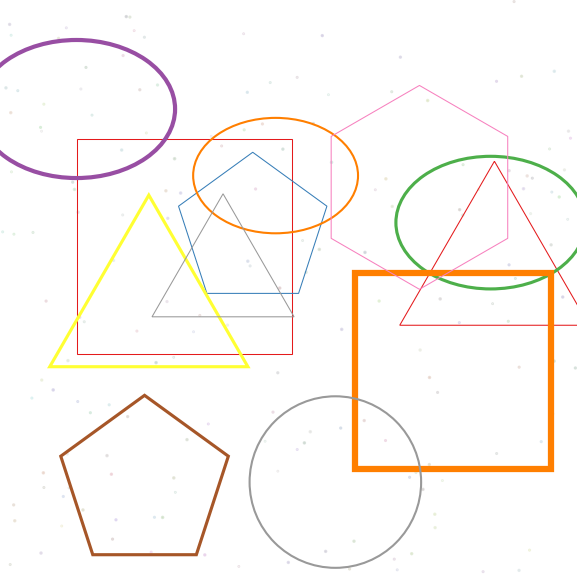[{"shape": "triangle", "thickness": 0.5, "radius": 0.95, "center": [0.856, 0.531]}, {"shape": "square", "thickness": 0.5, "radius": 0.93, "center": [0.32, 0.572]}, {"shape": "pentagon", "thickness": 0.5, "radius": 0.68, "center": [0.438, 0.6]}, {"shape": "oval", "thickness": 1.5, "radius": 0.82, "center": [0.85, 0.614]}, {"shape": "oval", "thickness": 2, "radius": 0.85, "center": [0.132, 0.81]}, {"shape": "oval", "thickness": 1, "radius": 0.71, "center": [0.477, 0.695]}, {"shape": "square", "thickness": 3, "radius": 0.85, "center": [0.784, 0.357]}, {"shape": "triangle", "thickness": 1.5, "radius": 0.99, "center": [0.258, 0.463]}, {"shape": "pentagon", "thickness": 1.5, "radius": 0.76, "center": [0.25, 0.162]}, {"shape": "hexagon", "thickness": 0.5, "radius": 0.88, "center": [0.726, 0.675]}, {"shape": "circle", "thickness": 1, "radius": 0.74, "center": [0.581, 0.164]}, {"shape": "triangle", "thickness": 0.5, "radius": 0.71, "center": [0.386, 0.522]}]